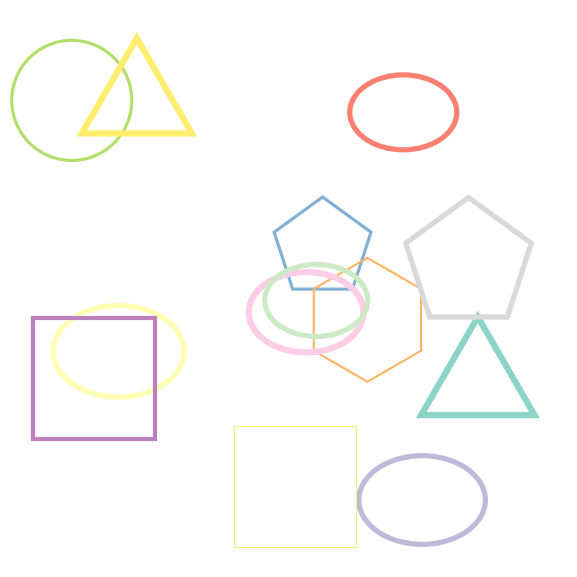[{"shape": "triangle", "thickness": 3, "radius": 0.57, "center": [0.827, 0.337]}, {"shape": "oval", "thickness": 2.5, "radius": 0.57, "center": [0.205, 0.391]}, {"shape": "oval", "thickness": 2.5, "radius": 0.55, "center": [0.731, 0.133]}, {"shape": "oval", "thickness": 2.5, "radius": 0.46, "center": [0.698, 0.805]}, {"shape": "pentagon", "thickness": 1.5, "radius": 0.44, "center": [0.559, 0.57]}, {"shape": "hexagon", "thickness": 1, "radius": 0.54, "center": [0.636, 0.445]}, {"shape": "circle", "thickness": 1.5, "radius": 0.52, "center": [0.124, 0.825]}, {"shape": "oval", "thickness": 3, "radius": 0.5, "center": [0.53, 0.458]}, {"shape": "pentagon", "thickness": 2.5, "radius": 0.57, "center": [0.811, 0.543]}, {"shape": "square", "thickness": 2, "radius": 0.53, "center": [0.163, 0.343]}, {"shape": "oval", "thickness": 2.5, "radius": 0.45, "center": [0.548, 0.479]}, {"shape": "square", "thickness": 0.5, "radius": 0.53, "center": [0.511, 0.157]}, {"shape": "triangle", "thickness": 3, "radius": 0.55, "center": [0.237, 0.823]}]